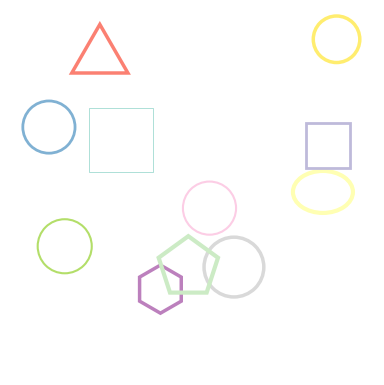[{"shape": "square", "thickness": 0.5, "radius": 0.42, "center": [0.314, 0.635]}, {"shape": "oval", "thickness": 3, "radius": 0.39, "center": [0.839, 0.501]}, {"shape": "square", "thickness": 2, "radius": 0.29, "center": [0.852, 0.622]}, {"shape": "triangle", "thickness": 2.5, "radius": 0.42, "center": [0.259, 0.852]}, {"shape": "circle", "thickness": 2, "radius": 0.34, "center": [0.127, 0.67]}, {"shape": "circle", "thickness": 1.5, "radius": 0.35, "center": [0.168, 0.36]}, {"shape": "circle", "thickness": 1.5, "radius": 0.35, "center": [0.544, 0.459]}, {"shape": "circle", "thickness": 2.5, "radius": 0.39, "center": [0.608, 0.306]}, {"shape": "hexagon", "thickness": 2.5, "radius": 0.31, "center": [0.417, 0.249]}, {"shape": "pentagon", "thickness": 3, "radius": 0.41, "center": [0.489, 0.306]}, {"shape": "circle", "thickness": 2.5, "radius": 0.3, "center": [0.874, 0.898]}]